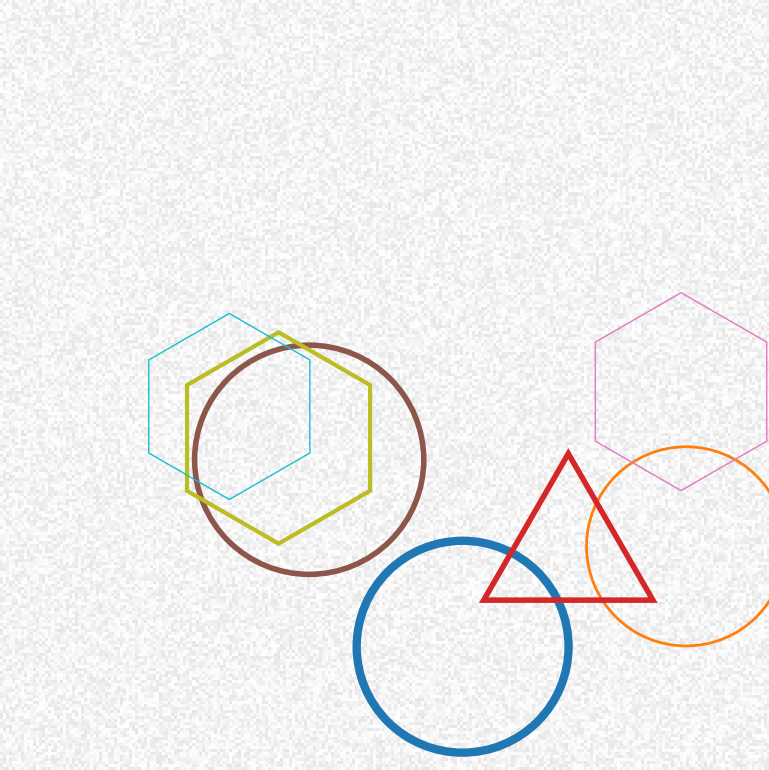[{"shape": "circle", "thickness": 3, "radius": 0.69, "center": [0.601, 0.16]}, {"shape": "circle", "thickness": 1, "radius": 0.65, "center": [0.891, 0.29]}, {"shape": "triangle", "thickness": 2, "radius": 0.63, "center": [0.738, 0.284]}, {"shape": "circle", "thickness": 2, "radius": 0.74, "center": [0.402, 0.403]}, {"shape": "hexagon", "thickness": 0.5, "radius": 0.64, "center": [0.884, 0.491]}, {"shape": "hexagon", "thickness": 1.5, "radius": 0.69, "center": [0.362, 0.431]}, {"shape": "hexagon", "thickness": 0.5, "radius": 0.6, "center": [0.298, 0.472]}]